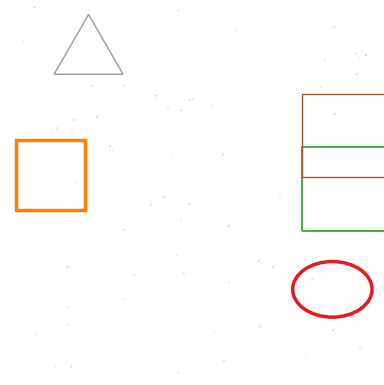[{"shape": "oval", "thickness": 2.5, "radius": 0.52, "center": [0.863, 0.248]}, {"shape": "square", "thickness": 1.5, "radius": 0.54, "center": [0.892, 0.509]}, {"shape": "square", "thickness": 2.5, "radius": 0.45, "center": [0.132, 0.546]}, {"shape": "square", "thickness": 1, "radius": 0.54, "center": [0.893, 0.649]}, {"shape": "triangle", "thickness": 1, "radius": 0.52, "center": [0.23, 0.859]}]